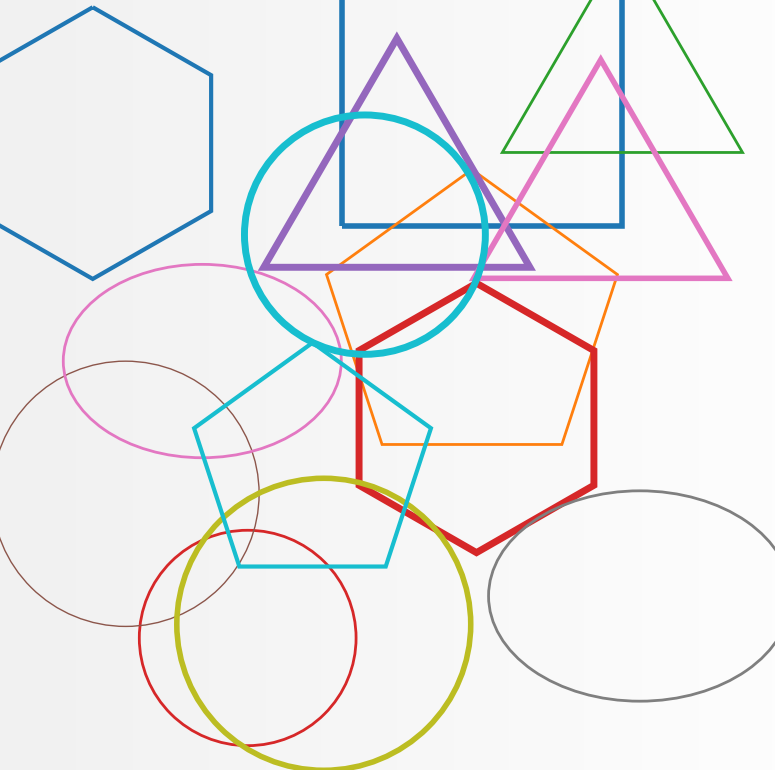[{"shape": "square", "thickness": 2, "radius": 0.9, "center": [0.622, 0.888]}, {"shape": "hexagon", "thickness": 1.5, "radius": 0.88, "center": [0.12, 0.814]}, {"shape": "pentagon", "thickness": 1, "radius": 0.99, "center": [0.609, 0.582]}, {"shape": "triangle", "thickness": 1, "radius": 0.89, "center": [0.803, 0.891]}, {"shape": "hexagon", "thickness": 2.5, "radius": 0.87, "center": [0.615, 0.457]}, {"shape": "circle", "thickness": 1, "radius": 0.7, "center": [0.32, 0.171]}, {"shape": "triangle", "thickness": 2.5, "radius": 0.99, "center": [0.512, 0.752]}, {"shape": "circle", "thickness": 0.5, "radius": 0.86, "center": [0.162, 0.359]}, {"shape": "oval", "thickness": 1, "radius": 0.9, "center": [0.261, 0.531]}, {"shape": "triangle", "thickness": 2, "radius": 0.95, "center": [0.775, 0.733]}, {"shape": "oval", "thickness": 1, "radius": 0.98, "center": [0.826, 0.226]}, {"shape": "circle", "thickness": 2, "radius": 0.95, "center": [0.418, 0.189]}, {"shape": "pentagon", "thickness": 1.5, "radius": 0.8, "center": [0.403, 0.394]}, {"shape": "circle", "thickness": 2.5, "radius": 0.78, "center": [0.471, 0.695]}]